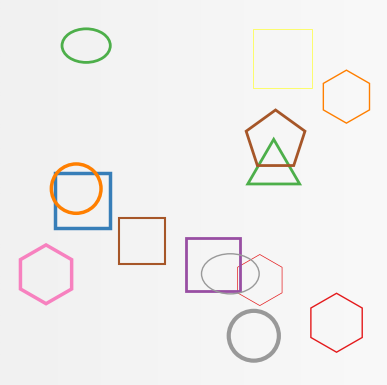[{"shape": "hexagon", "thickness": 0.5, "radius": 0.33, "center": [0.67, 0.273]}, {"shape": "hexagon", "thickness": 1, "radius": 0.38, "center": [0.869, 0.162]}, {"shape": "square", "thickness": 2.5, "radius": 0.36, "center": [0.213, 0.48]}, {"shape": "triangle", "thickness": 2, "radius": 0.39, "center": [0.706, 0.561]}, {"shape": "oval", "thickness": 2, "radius": 0.31, "center": [0.222, 0.882]}, {"shape": "square", "thickness": 2, "radius": 0.35, "center": [0.55, 0.313]}, {"shape": "hexagon", "thickness": 1, "radius": 0.34, "center": [0.894, 0.749]}, {"shape": "circle", "thickness": 2.5, "radius": 0.32, "center": [0.197, 0.51]}, {"shape": "square", "thickness": 0.5, "radius": 0.38, "center": [0.728, 0.847]}, {"shape": "square", "thickness": 1.5, "radius": 0.3, "center": [0.366, 0.374]}, {"shape": "pentagon", "thickness": 2, "radius": 0.4, "center": [0.711, 0.635]}, {"shape": "hexagon", "thickness": 2.5, "radius": 0.38, "center": [0.119, 0.288]}, {"shape": "oval", "thickness": 1, "radius": 0.37, "center": [0.594, 0.289]}, {"shape": "circle", "thickness": 3, "radius": 0.32, "center": [0.655, 0.128]}]